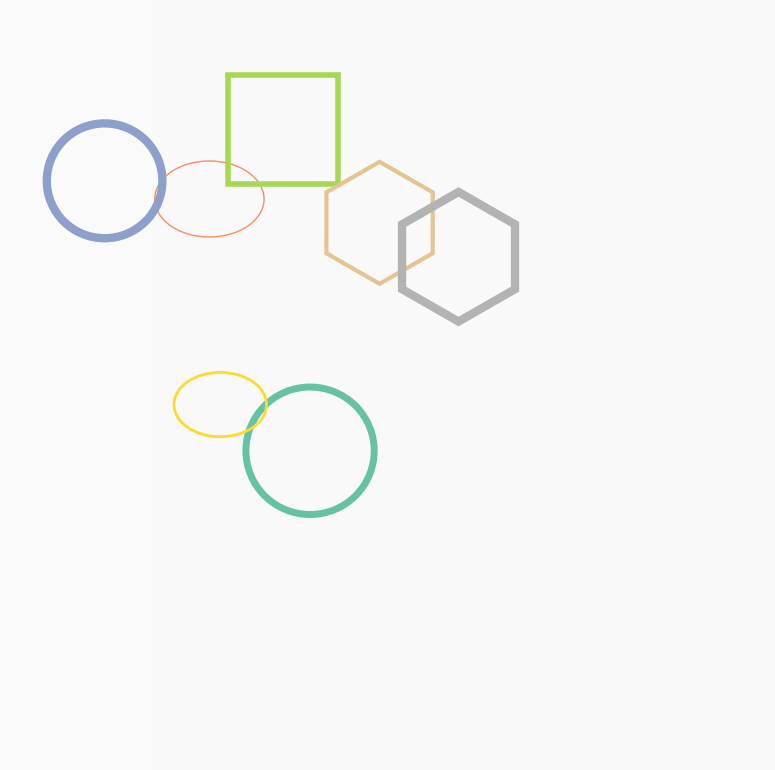[{"shape": "circle", "thickness": 2.5, "radius": 0.41, "center": [0.4, 0.415]}, {"shape": "oval", "thickness": 0.5, "radius": 0.35, "center": [0.27, 0.742]}, {"shape": "circle", "thickness": 3, "radius": 0.37, "center": [0.135, 0.765]}, {"shape": "square", "thickness": 2, "radius": 0.35, "center": [0.365, 0.832]}, {"shape": "oval", "thickness": 1, "radius": 0.3, "center": [0.284, 0.475]}, {"shape": "hexagon", "thickness": 1.5, "radius": 0.4, "center": [0.49, 0.711]}, {"shape": "hexagon", "thickness": 3, "radius": 0.42, "center": [0.592, 0.667]}]